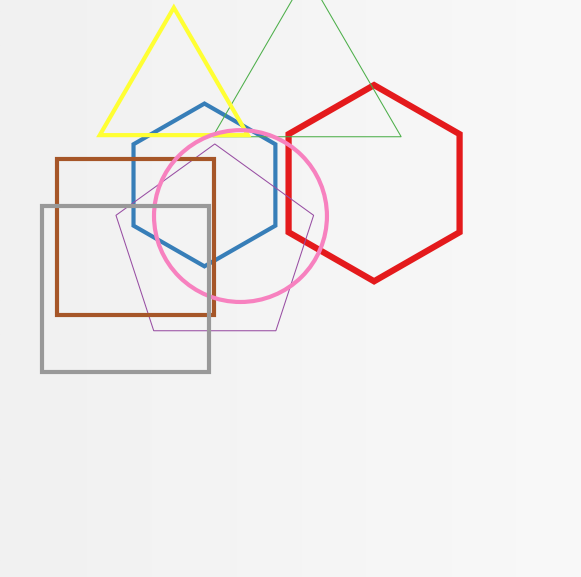[{"shape": "hexagon", "thickness": 3, "radius": 0.85, "center": [0.644, 0.682]}, {"shape": "hexagon", "thickness": 2, "radius": 0.7, "center": [0.352, 0.679]}, {"shape": "triangle", "thickness": 0.5, "radius": 0.94, "center": [0.528, 0.856]}, {"shape": "pentagon", "thickness": 0.5, "radius": 0.89, "center": [0.37, 0.571]}, {"shape": "triangle", "thickness": 2, "radius": 0.74, "center": [0.299, 0.839]}, {"shape": "square", "thickness": 2, "radius": 0.68, "center": [0.233, 0.589]}, {"shape": "circle", "thickness": 2, "radius": 0.74, "center": [0.414, 0.625]}, {"shape": "square", "thickness": 2, "radius": 0.72, "center": [0.216, 0.498]}]